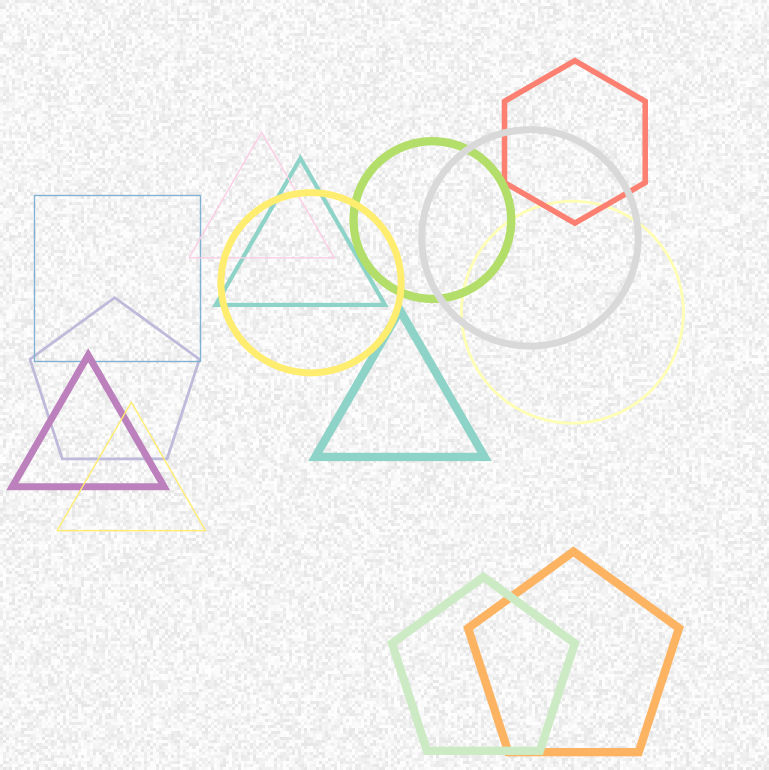[{"shape": "triangle", "thickness": 3, "radius": 0.63, "center": [0.519, 0.47]}, {"shape": "triangle", "thickness": 1.5, "radius": 0.63, "center": [0.39, 0.667]}, {"shape": "circle", "thickness": 1, "radius": 0.72, "center": [0.743, 0.595]}, {"shape": "pentagon", "thickness": 1, "radius": 0.58, "center": [0.149, 0.498]}, {"shape": "hexagon", "thickness": 2, "radius": 0.53, "center": [0.747, 0.816]}, {"shape": "square", "thickness": 0.5, "radius": 0.54, "center": [0.152, 0.639]}, {"shape": "pentagon", "thickness": 3, "radius": 0.72, "center": [0.745, 0.14]}, {"shape": "circle", "thickness": 3, "radius": 0.51, "center": [0.562, 0.714]}, {"shape": "triangle", "thickness": 0.5, "radius": 0.54, "center": [0.34, 0.72]}, {"shape": "circle", "thickness": 2.5, "radius": 0.7, "center": [0.688, 0.691]}, {"shape": "triangle", "thickness": 2.5, "radius": 0.57, "center": [0.115, 0.425]}, {"shape": "pentagon", "thickness": 3, "radius": 0.62, "center": [0.628, 0.126]}, {"shape": "triangle", "thickness": 0.5, "radius": 0.56, "center": [0.171, 0.366]}, {"shape": "circle", "thickness": 2.5, "radius": 0.59, "center": [0.404, 0.633]}]